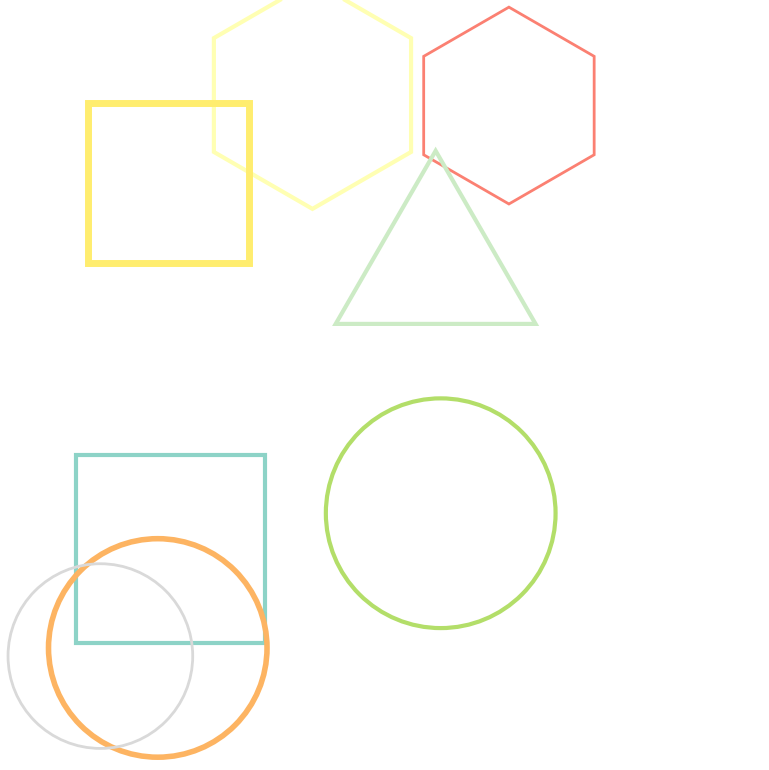[{"shape": "square", "thickness": 1.5, "radius": 0.61, "center": [0.222, 0.287]}, {"shape": "hexagon", "thickness": 1.5, "radius": 0.74, "center": [0.406, 0.877]}, {"shape": "hexagon", "thickness": 1, "radius": 0.64, "center": [0.661, 0.863]}, {"shape": "circle", "thickness": 2, "radius": 0.71, "center": [0.205, 0.159]}, {"shape": "circle", "thickness": 1.5, "radius": 0.75, "center": [0.572, 0.333]}, {"shape": "circle", "thickness": 1, "radius": 0.6, "center": [0.13, 0.148]}, {"shape": "triangle", "thickness": 1.5, "radius": 0.75, "center": [0.566, 0.654]}, {"shape": "square", "thickness": 2.5, "radius": 0.52, "center": [0.219, 0.763]}]